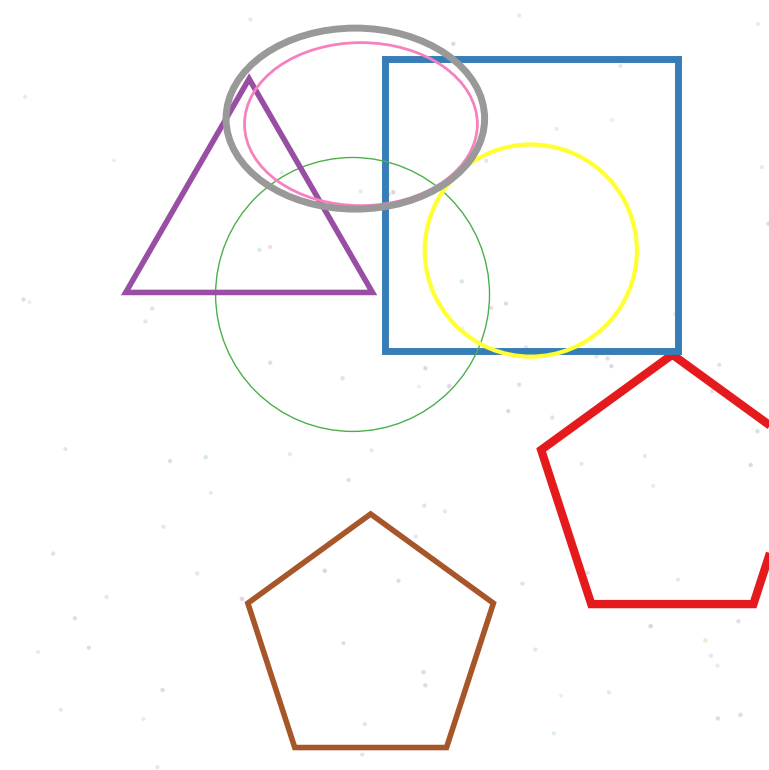[{"shape": "pentagon", "thickness": 3, "radius": 0.9, "center": [0.873, 0.36]}, {"shape": "square", "thickness": 2.5, "radius": 0.95, "center": [0.69, 0.734]}, {"shape": "circle", "thickness": 0.5, "radius": 0.89, "center": [0.458, 0.618]}, {"shape": "triangle", "thickness": 2, "radius": 0.92, "center": [0.324, 0.713]}, {"shape": "circle", "thickness": 1.5, "radius": 0.69, "center": [0.689, 0.675]}, {"shape": "pentagon", "thickness": 2, "radius": 0.84, "center": [0.481, 0.165]}, {"shape": "oval", "thickness": 1, "radius": 0.76, "center": [0.469, 0.839]}, {"shape": "oval", "thickness": 2.5, "radius": 0.84, "center": [0.461, 0.846]}]